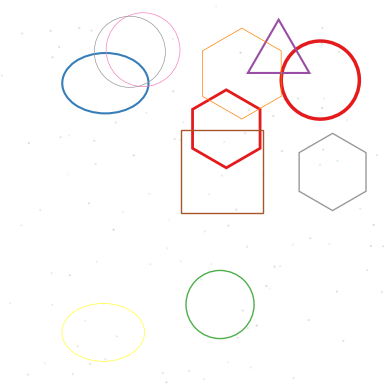[{"shape": "hexagon", "thickness": 2, "radius": 0.51, "center": [0.588, 0.665]}, {"shape": "circle", "thickness": 2.5, "radius": 0.51, "center": [0.832, 0.792]}, {"shape": "oval", "thickness": 1.5, "radius": 0.56, "center": [0.274, 0.784]}, {"shape": "circle", "thickness": 1, "radius": 0.44, "center": [0.572, 0.209]}, {"shape": "triangle", "thickness": 1.5, "radius": 0.46, "center": [0.724, 0.857]}, {"shape": "hexagon", "thickness": 0.5, "radius": 0.59, "center": [0.628, 0.809]}, {"shape": "oval", "thickness": 0.5, "radius": 0.54, "center": [0.268, 0.137]}, {"shape": "square", "thickness": 1, "radius": 0.53, "center": [0.576, 0.554]}, {"shape": "circle", "thickness": 0.5, "radius": 0.48, "center": [0.372, 0.871]}, {"shape": "circle", "thickness": 0.5, "radius": 0.46, "center": [0.337, 0.865]}, {"shape": "hexagon", "thickness": 1, "radius": 0.5, "center": [0.864, 0.553]}]